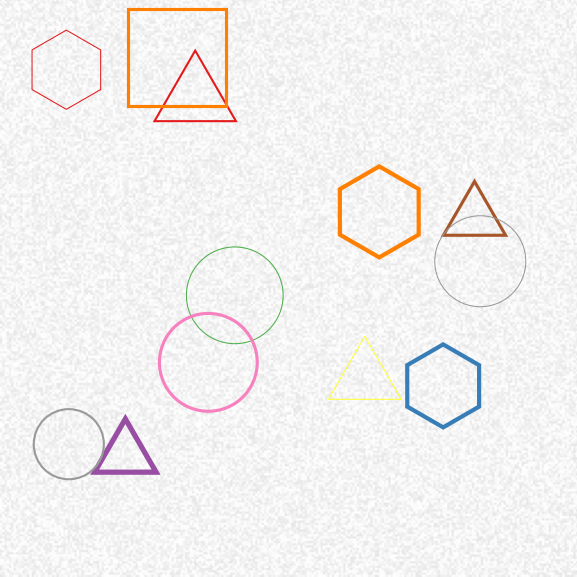[{"shape": "hexagon", "thickness": 0.5, "radius": 0.34, "center": [0.115, 0.878]}, {"shape": "triangle", "thickness": 1, "radius": 0.41, "center": [0.338, 0.83]}, {"shape": "hexagon", "thickness": 2, "radius": 0.36, "center": [0.767, 0.331]}, {"shape": "circle", "thickness": 0.5, "radius": 0.42, "center": [0.407, 0.488]}, {"shape": "triangle", "thickness": 2.5, "radius": 0.31, "center": [0.217, 0.212]}, {"shape": "square", "thickness": 1.5, "radius": 0.42, "center": [0.306, 0.9]}, {"shape": "hexagon", "thickness": 2, "radius": 0.39, "center": [0.657, 0.632]}, {"shape": "triangle", "thickness": 0.5, "radius": 0.36, "center": [0.632, 0.344]}, {"shape": "triangle", "thickness": 1.5, "radius": 0.31, "center": [0.822, 0.623]}, {"shape": "circle", "thickness": 1.5, "radius": 0.42, "center": [0.361, 0.372]}, {"shape": "circle", "thickness": 1, "radius": 0.3, "center": [0.119, 0.23]}, {"shape": "circle", "thickness": 0.5, "radius": 0.39, "center": [0.832, 0.547]}]